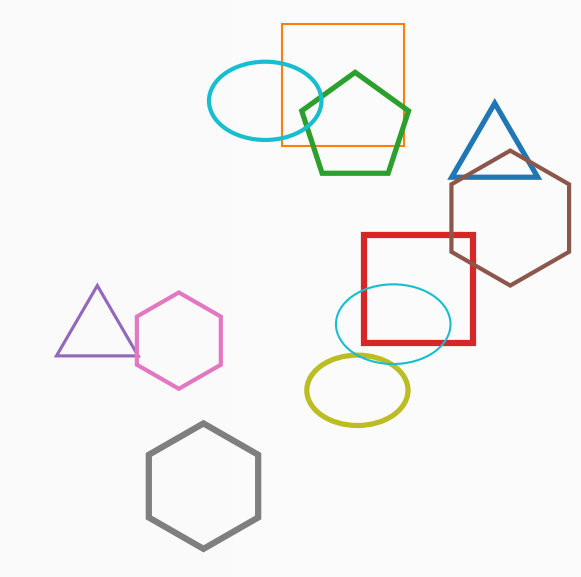[{"shape": "triangle", "thickness": 2.5, "radius": 0.43, "center": [0.851, 0.735]}, {"shape": "square", "thickness": 1, "radius": 0.53, "center": [0.59, 0.852]}, {"shape": "pentagon", "thickness": 2.5, "radius": 0.48, "center": [0.611, 0.777]}, {"shape": "square", "thickness": 3, "radius": 0.47, "center": [0.719, 0.499]}, {"shape": "triangle", "thickness": 1.5, "radius": 0.41, "center": [0.167, 0.423]}, {"shape": "hexagon", "thickness": 2, "radius": 0.58, "center": [0.878, 0.622]}, {"shape": "hexagon", "thickness": 2, "radius": 0.42, "center": [0.308, 0.409]}, {"shape": "hexagon", "thickness": 3, "radius": 0.54, "center": [0.35, 0.157]}, {"shape": "oval", "thickness": 2.5, "radius": 0.44, "center": [0.615, 0.323]}, {"shape": "oval", "thickness": 1, "radius": 0.49, "center": [0.677, 0.438]}, {"shape": "oval", "thickness": 2, "radius": 0.48, "center": [0.456, 0.825]}]